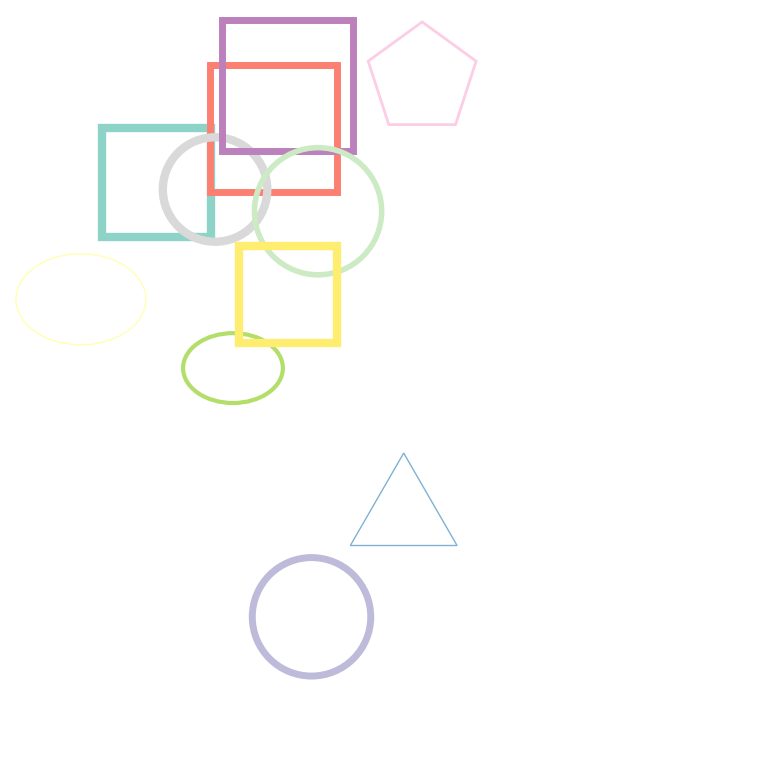[{"shape": "square", "thickness": 3, "radius": 0.35, "center": [0.203, 0.763]}, {"shape": "oval", "thickness": 0.5, "radius": 0.42, "center": [0.105, 0.611]}, {"shape": "circle", "thickness": 2.5, "radius": 0.38, "center": [0.405, 0.199]}, {"shape": "square", "thickness": 2.5, "radius": 0.41, "center": [0.355, 0.833]}, {"shape": "triangle", "thickness": 0.5, "radius": 0.4, "center": [0.524, 0.332]}, {"shape": "oval", "thickness": 1.5, "radius": 0.32, "center": [0.303, 0.522]}, {"shape": "pentagon", "thickness": 1, "radius": 0.37, "center": [0.548, 0.898]}, {"shape": "circle", "thickness": 3, "radius": 0.34, "center": [0.279, 0.754]}, {"shape": "square", "thickness": 2.5, "radius": 0.43, "center": [0.373, 0.889]}, {"shape": "circle", "thickness": 2, "radius": 0.41, "center": [0.413, 0.726]}, {"shape": "square", "thickness": 3, "radius": 0.32, "center": [0.374, 0.617]}]